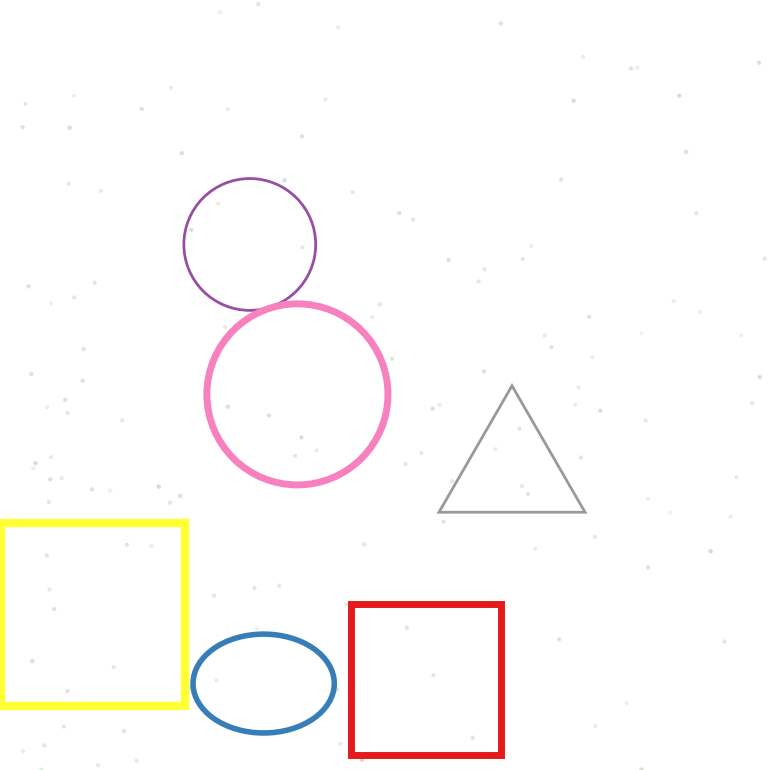[{"shape": "square", "thickness": 2.5, "radius": 0.49, "center": [0.553, 0.118]}, {"shape": "oval", "thickness": 2, "radius": 0.46, "center": [0.342, 0.112]}, {"shape": "circle", "thickness": 1, "radius": 0.43, "center": [0.324, 0.683]}, {"shape": "square", "thickness": 3, "radius": 0.6, "center": [0.121, 0.202]}, {"shape": "circle", "thickness": 2.5, "radius": 0.59, "center": [0.386, 0.488]}, {"shape": "triangle", "thickness": 1, "radius": 0.55, "center": [0.665, 0.389]}]